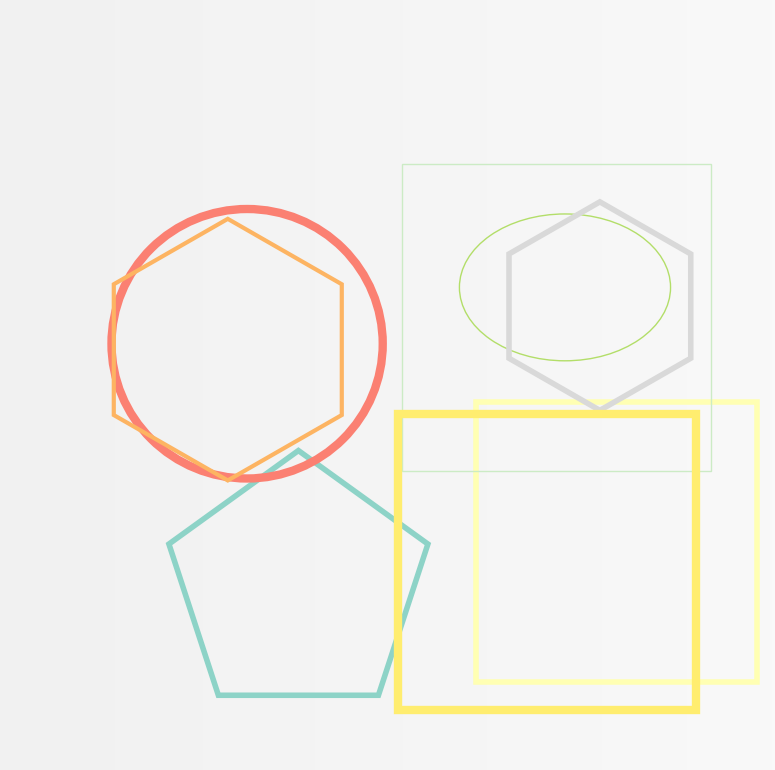[{"shape": "pentagon", "thickness": 2, "radius": 0.88, "center": [0.385, 0.239]}, {"shape": "square", "thickness": 2, "radius": 0.91, "center": [0.796, 0.296]}, {"shape": "circle", "thickness": 3, "radius": 0.87, "center": [0.319, 0.554]}, {"shape": "hexagon", "thickness": 1.5, "radius": 0.85, "center": [0.294, 0.546]}, {"shape": "oval", "thickness": 0.5, "radius": 0.68, "center": [0.729, 0.627]}, {"shape": "hexagon", "thickness": 2, "radius": 0.68, "center": [0.774, 0.602]}, {"shape": "square", "thickness": 0.5, "radius": 1.0, "center": [0.718, 0.587]}, {"shape": "square", "thickness": 3, "radius": 0.96, "center": [0.706, 0.27]}]